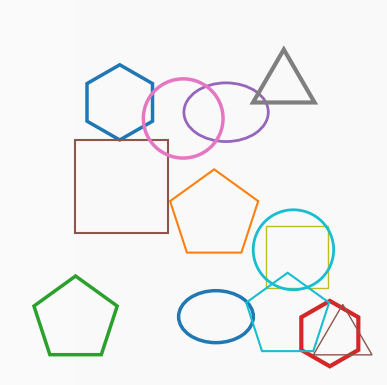[{"shape": "hexagon", "thickness": 2.5, "radius": 0.49, "center": [0.309, 0.734]}, {"shape": "oval", "thickness": 2.5, "radius": 0.48, "center": [0.557, 0.177]}, {"shape": "pentagon", "thickness": 1.5, "radius": 0.6, "center": [0.553, 0.441]}, {"shape": "pentagon", "thickness": 2.5, "radius": 0.56, "center": [0.195, 0.17]}, {"shape": "hexagon", "thickness": 3, "radius": 0.42, "center": [0.851, 0.134]}, {"shape": "oval", "thickness": 2, "radius": 0.54, "center": [0.583, 0.709]}, {"shape": "triangle", "thickness": 1, "radius": 0.44, "center": [0.884, 0.122]}, {"shape": "square", "thickness": 1.5, "radius": 0.6, "center": [0.314, 0.516]}, {"shape": "circle", "thickness": 2.5, "radius": 0.51, "center": [0.473, 0.692]}, {"shape": "triangle", "thickness": 3, "radius": 0.46, "center": [0.732, 0.78]}, {"shape": "square", "thickness": 1, "radius": 0.4, "center": [0.767, 0.332]}, {"shape": "pentagon", "thickness": 1.5, "radius": 0.56, "center": [0.742, 0.179]}, {"shape": "circle", "thickness": 2, "radius": 0.52, "center": [0.757, 0.351]}]